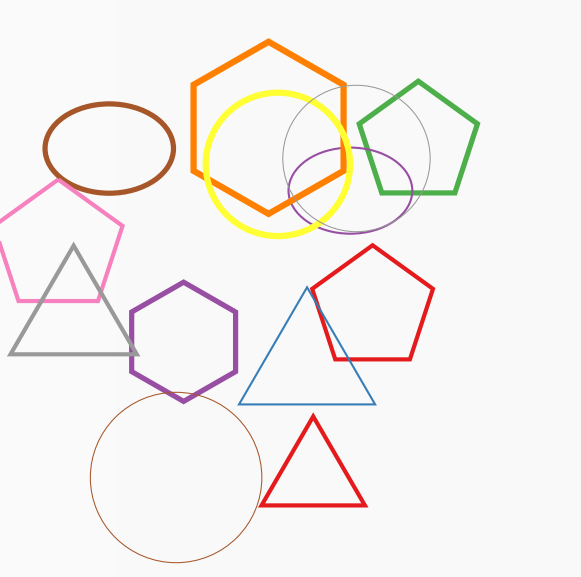[{"shape": "pentagon", "thickness": 2, "radius": 0.55, "center": [0.641, 0.465]}, {"shape": "triangle", "thickness": 2, "radius": 0.51, "center": [0.539, 0.175]}, {"shape": "triangle", "thickness": 1, "radius": 0.68, "center": [0.528, 0.366]}, {"shape": "pentagon", "thickness": 2.5, "radius": 0.53, "center": [0.72, 0.752]}, {"shape": "oval", "thickness": 1, "radius": 0.53, "center": [0.603, 0.669]}, {"shape": "hexagon", "thickness": 2.5, "radius": 0.52, "center": [0.316, 0.407]}, {"shape": "hexagon", "thickness": 3, "radius": 0.74, "center": [0.462, 0.778]}, {"shape": "circle", "thickness": 3, "radius": 0.62, "center": [0.478, 0.715]}, {"shape": "oval", "thickness": 2.5, "radius": 0.55, "center": [0.188, 0.742]}, {"shape": "circle", "thickness": 0.5, "radius": 0.74, "center": [0.303, 0.172]}, {"shape": "pentagon", "thickness": 2, "radius": 0.58, "center": [0.1, 0.572]}, {"shape": "triangle", "thickness": 2, "radius": 0.63, "center": [0.127, 0.448]}, {"shape": "circle", "thickness": 0.5, "radius": 0.63, "center": [0.613, 0.725]}]